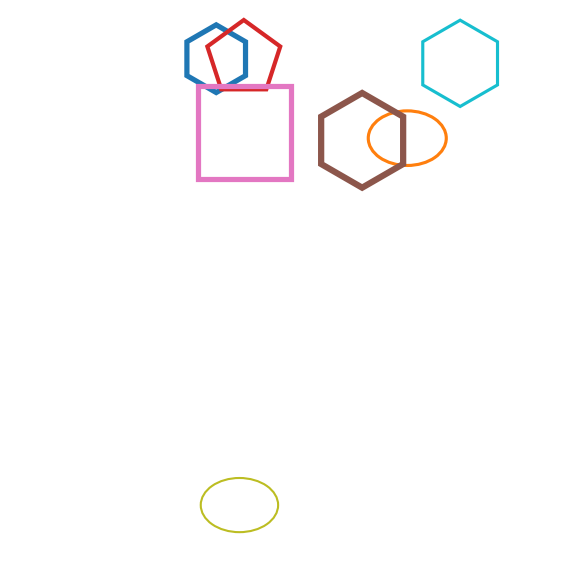[{"shape": "hexagon", "thickness": 2.5, "radius": 0.29, "center": [0.374, 0.897]}, {"shape": "oval", "thickness": 1.5, "radius": 0.34, "center": [0.705, 0.76]}, {"shape": "pentagon", "thickness": 2, "radius": 0.33, "center": [0.422, 0.898]}, {"shape": "hexagon", "thickness": 3, "radius": 0.41, "center": [0.627, 0.756]}, {"shape": "square", "thickness": 2.5, "radius": 0.4, "center": [0.423, 0.769]}, {"shape": "oval", "thickness": 1, "radius": 0.34, "center": [0.415, 0.125]}, {"shape": "hexagon", "thickness": 1.5, "radius": 0.37, "center": [0.797, 0.889]}]